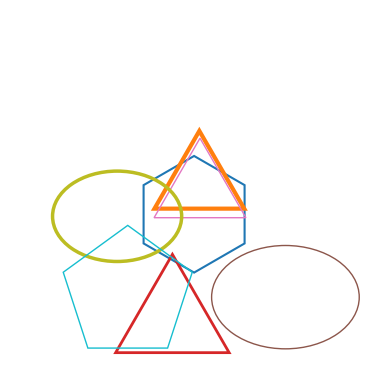[{"shape": "hexagon", "thickness": 1.5, "radius": 0.76, "center": [0.504, 0.443]}, {"shape": "triangle", "thickness": 3, "radius": 0.67, "center": [0.518, 0.525]}, {"shape": "triangle", "thickness": 2, "radius": 0.85, "center": [0.448, 0.169]}, {"shape": "oval", "thickness": 1, "radius": 0.96, "center": [0.741, 0.228]}, {"shape": "triangle", "thickness": 1, "radius": 0.69, "center": [0.519, 0.503]}, {"shape": "oval", "thickness": 2.5, "radius": 0.84, "center": [0.304, 0.438]}, {"shape": "pentagon", "thickness": 1, "radius": 0.88, "center": [0.332, 0.238]}]